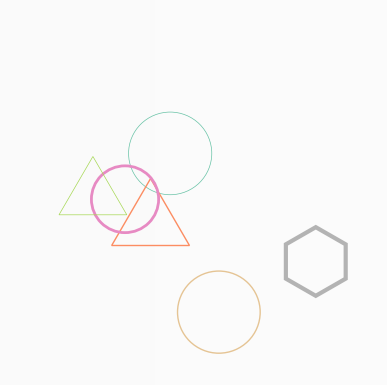[{"shape": "circle", "thickness": 0.5, "radius": 0.54, "center": [0.439, 0.602]}, {"shape": "triangle", "thickness": 1, "radius": 0.58, "center": [0.389, 0.42]}, {"shape": "circle", "thickness": 2, "radius": 0.43, "center": [0.323, 0.483]}, {"shape": "triangle", "thickness": 0.5, "radius": 0.51, "center": [0.24, 0.493]}, {"shape": "circle", "thickness": 1, "radius": 0.53, "center": [0.565, 0.189]}, {"shape": "hexagon", "thickness": 3, "radius": 0.45, "center": [0.815, 0.321]}]